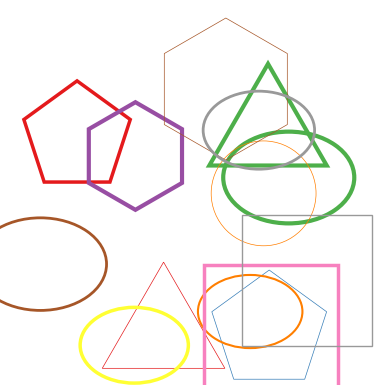[{"shape": "pentagon", "thickness": 2.5, "radius": 0.73, "center": [0.2, 0.645]}, {"shape": "triangle", "thickness": 0.5, "radius": 0.92, "center": [0.425, 0.135]}, {"shape": "pentagon", "thickness": 0.5, "radius": 0.78, "center": [0.699, 0.142]}, {"shape": "oval", "thickness": 3, "radius": 0.85, "center": [0.75, 0.539]}, {"shape": "triangle", "thickness": 3, "radius": 0.88, "center": [0.696, 0.658]}, {"shape": "hexagon", "thickness": 3, "radius": 0.7, "center": [0.352, 0.595]}, {"shape": "circle", "thickness": 0.5, "radius": 0.68, "center": [0.685, 0.498]}, {"shape": "oval", "thickness": 1.5, "radius": 0.68, "center": [0.65, 0.191]}, {"shape": "oval", "thickness": 2.5, "radius": 0.7, "center": [0.349, 0.103]}, {"shape": "oval", "thickness": 2, "radius": 0.86, "center": [0.105, 0.314]}, {"shape": "hexagon", "thickness": 0.5, "radius": 0.92, "center": [0.587, 0.769]}, {"shape": "square", "thickness": 2.5, "radius": 0.88, "center": [0.704, 0.137]}, {"shape": "oval", "thickness": 2, "radius": 0.72, "center": [0.672, 0.662]}, {"shape": "square", "thickness": 1, "radius": 0.85, "center": [0.797, 0.272]}]